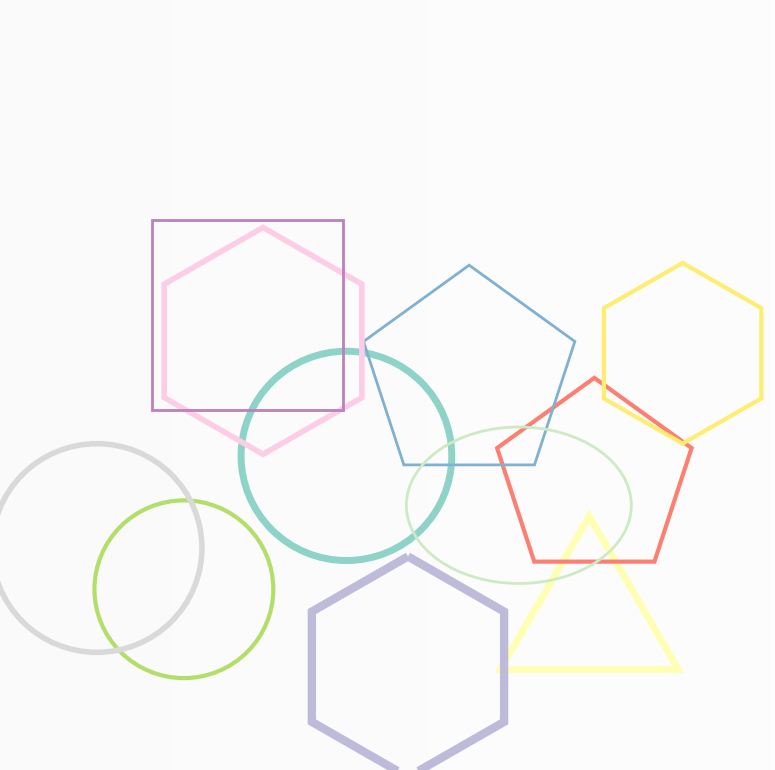[{"shape": "circle", "thickness": 2.5, "radius": 0.68, "center": [0.447, 0.408]}, {"shape": "triangle", "thickness": 2.5, "radius": 0.66, "center": [0.76, 0.197]}, {"shape": "hexagon", "thickness": 3, "radius": 0.72, "center": [0.526, 0.134]}, {"shape": "pentagon", "thickness": 1.5, "radius": 0.66, "center": [0.767, 0.377]}, {"shape": "pentagon", "thickness": 1, "radius": 0.72, "center": [0.605, 0.512]}, {"shape": "circle", "thickness": 1.5, "radius": 0.58, "center": [0.237, 0.235]}, {"shape": "hexagon", "thickness": 2, "radius": 0.74, "center": [0.339, 0.557]}, {"shape": "circle", "thickness": 2, "radius": 0.68, "center": [0.125, 0.288]}, {"shape": "square", "thickness": 1, "radius": 0.62, "center": [0.32, 0.591]}, {"shape": "oval", "thickness": 1, "radius": 0.73, "center": [0.669, 0.344]}, {"shape": "hexagon", "thickness": 1.5, "radius": 0.59, "center": [0.881, 0.541]}]